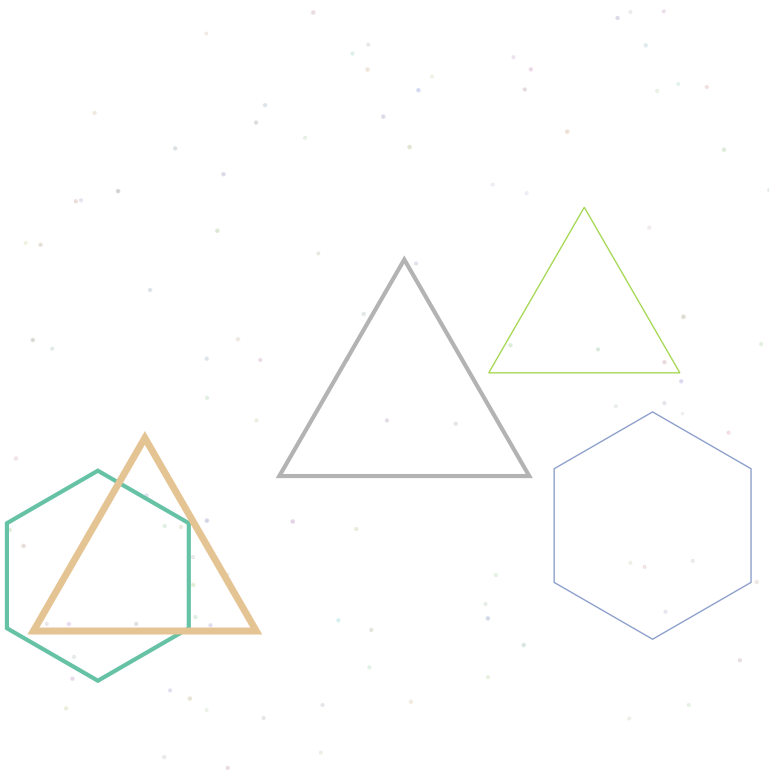[{"shape": "hexagon", "thickness": 1.5, "radius": 0.68, "center": [0.127, 0.252]}, {"shape": "hexagon", "thickness": 0.5, "radius": 0.74, "center": [0.848, 0.317]}, {"shape": "triangle", "thickness": 0.5, "radius": 0.72, "center": [0.759, 0.587]}, {"shape": "triangle", "thickness": 2.5, "radius": 0.84, "center": [0.188, 0.264]}, {"shape": "triangle", "thickness": 1.5, "radius": 0.94, "center": [0.525, 0.475]}]